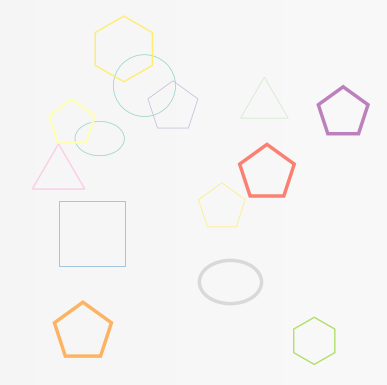[{"shape": "circle", "thickness": 0.5, "radius": 0.4, "center": [0.373, 0.778]}, {"shape": "oval", "thickness": 0.5, "radius": 0.32, "center": [0.257, 0.64]}, {"shape": "pentagon", "thickness": 1.5, "radius": 0.31, "center": [0.186, 0.68]}, {"shape": "pentagon", "thickness": 0.5, "radius": 0.34, "center": [0.446, 0.722]}, {"shape": "pentagon", "thickness": 2.5, "radius": 0.37, "center": [0.689, 0.551]}, {"shape": "square", "thickness": 0.5, "radius": 0.42, "center": [0.237, 0.394]}, {"shape": "pentagon", "thickness": 2.5, "radius": 0.39, "center": [0.214, 0.138]}, {"shape": "hexagon", "thickness": 1, "radius": 0.31, "center": [0.811, 0.115]}, {"shape": "triangle", "thickness": 1, "radius": 0.39, "center": [0.151, 0.548]}, {"shape": "oval", "thickness": 2.5, "radius": 0.4, "center": [0.595, 0.267]}, {"shape": "pentagon", "thickness": 2.5, "radius": 0.34, "center": [0.886, 0.707]}, {"shape": "triangle", "thickness": 0.5, "radius": 0.35, "center": [0.682, 0.729]}, {"shape": "pentagon", "thickness": 0.5, "radius": 0.32, "center": [0.573, 0.462]}, {"shape": "hexagon", "thickness": 1, "radius": 0.43, "center": [0.32, 0.873]}]